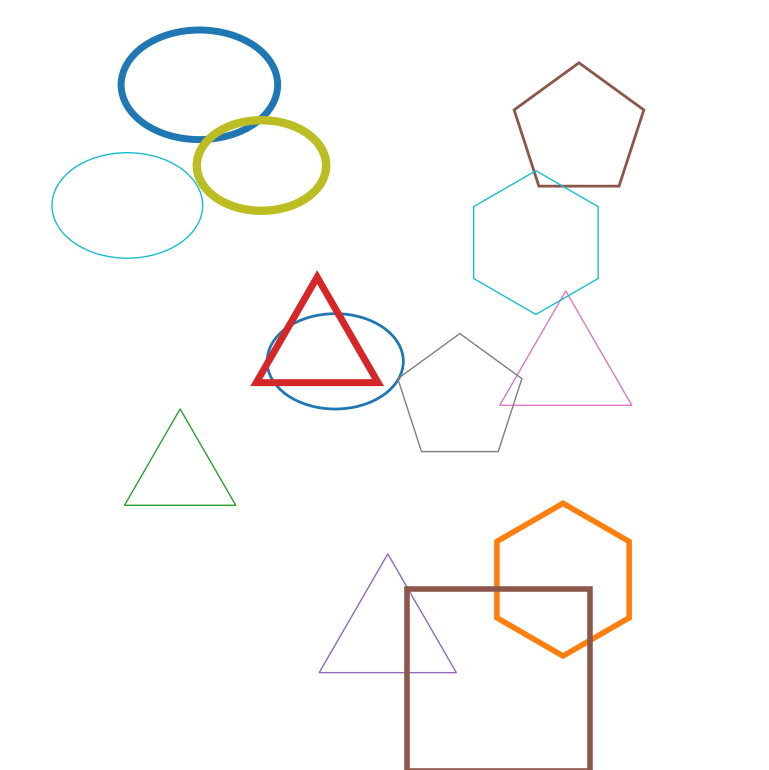[{"shape": "oval", "thickness": 1, "radius": 0.44, "center": [0.435, 0.531]}, {"shape": "oval", "thickness": 2.5, "radius": 0.51, "center": [0.259, 0.89]}, {"shape": "hexagon", "thickness": 2, "radius": 0.5, "center": [0.731, 0.247]}, {"shape": "triangle", "thickness": 0.5, "radius": 0.42, "center": [0.234, 0.385]}, {"shape": "triangle", "thickness": 2.5, "radius": 0.46, "center": [0.412, 0.549]}, {"shape": "triangle", "thickness": 0.5, "radius": 0.51, "center": [0.504, 0.178]}, {"shape": "square", "thickness": 2, "radius": 0.59, "center": [0.647, 0.117]}, {"shape": "pentagon", "thickness": 1, "radius": 0.44, "center": [0.752, 0.83]}, {"shape": "triangle", "thickness": 0.5, "radius": 0.49, "center": [0.735, 0.523]}, {"shape": "pentagon", "thickness": 0.5, "radius": 0.42, "center": [0.597, 0.482]}, {"shape": "oval", "thickness": 3, "radius": 0.42, "center": [0.34, 0.785]}, {"shape": "oval", "thickness": 0.5, "radius": 0.49, "center": [0.165, 0.733]}, {"shape": "hexagon", "thickness": 0.5, "radius": 0.47, "center": [0.696, 0.685]}]